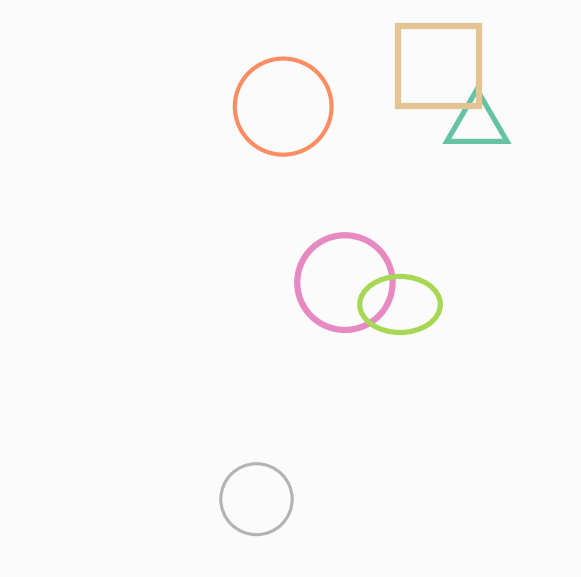[{"shape": "triangle", "thickness": 2.5, "radius": 0.3, "center": [0.821, 0.784]}, {"shape": "circle", "thickness": 2, "radius": 0.42, "center": [0.487, 0.815]}, {"shape": "circle", "thickness": 3, "radius": 0.41, "center": [0.593, 0.51]}, {"shape": "oval", "thickness": 2.5, "radius": 0.35, "center": [0.688, 0.472]}, {"shape": "square", "thickness": 3, "radius": 0.35, "center": [0.754, 0.884]}, {"shape": "circle", "thickness": 1.5, "radius": 0.31, "center": [0.441, 0.135]}]